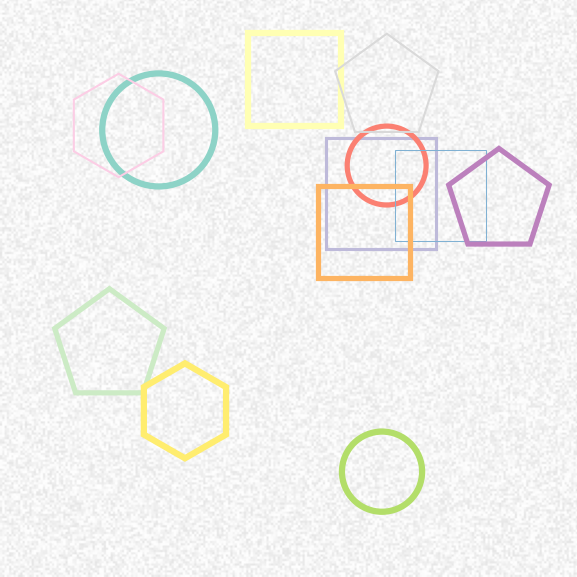[{"shape": "circle", "thickness": 3, "radius": 0.49, "center": [0.275, 0.774]}, {"shape": "square", "thickness": 3, "radius": 0.4, "center": [0.51, 0.861]}, {"shape": "square", "thickness": 1.5, "radius": 0.48, "center": [0.66, 0.664]}, {"shape": "circle", "thickness": 2.5, "radius": 0.34, "center": [0.67, 0.712]}, {"shape": "square", "thickness": 0.5, "radius": 0.39, "center": [0.763, 0.661]}, {"shape": "square", "thickness": 2.5, "radius": 0.4, "center": [0.63, 0.597]}, {"shape": "circle", "thickness": 3, "radius": 0.35, "center": [0.662, 0.182]}, {"shape": "hexagon", "thickness": 1, "radius": 0.45, "center": [0.205, 0.782]}, {"shape": "pentagon", "thickness": 1, "radius": 0.47, "center": [0.67, 0.847]}, {"shape": "pentagon", "thickness": 2.5, "radius": 0.46, "center": [0.864, 0.651]}, {"shape": "pentagon", "thickness": 2.5, "radius": 0.5, "center": [0.189, 0.399]}, {"shape": "hexagon", "thickness": 3, "radius": 0.41, "center": [0.32, 0.288]}]